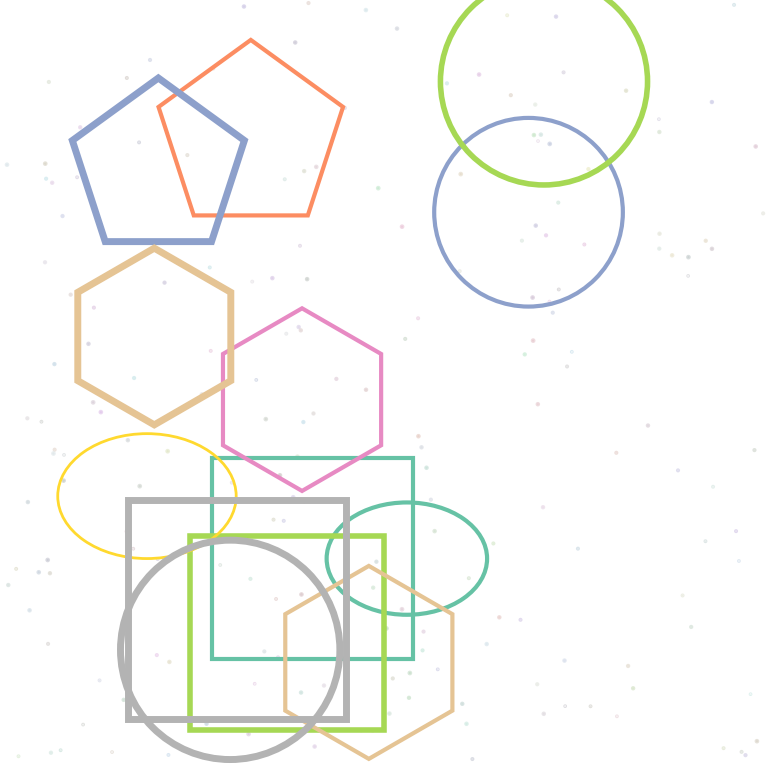[{"shape": "square", "thickness": 1.5, "radius": 0.65, "center": [0.406, 0.274]}, {"shape": "oval", "thickness": 1.5, "radius": 0.52, "center": [0.528, 0.275]}, {"shape": "pentagon", "thickness": 1.5, "radius": 0.63, "center": [0.326, 0.822]}, {"shape": "pentagon", "thickness": 2.5, "radius": 0.59, "center": [0.206, 0.781]}, {"shape": "circle", "thickness": 1.5, "radius": 0.61, "center": [0.686, 0.724]}, {"shape": "hexagon", "thickness": 1.5, "radius": 0.59, "center": [0.392, 0.481]}, {"shape": "square", "thickness": 2, "radius": 0.63, "center": [0.373, 0.178]}, {"shape": "circle", "thickness": 2, "radius": 0.67, "center": [0.706, 0.894]}, {"shape": "oval", "thickness": 1, "radius": 0.58, "center": [0.191, 0.356]}, {"shape": "hexagon", "thickness": 2.5, "radius": 0.57, "center": [0.2, 0.563]}, {"shape": "hexagon", "thickness": 1.5, "radius": 0.63, "center": [0.479, 0.14]}, {"shape": "square", "thickness": 2.5, "radius": 0.71, "center": [0.307, 0.208]}, {"shape": "circle", "thickness": 2.5, "radius": 0.71, "center": [0.299, 0.156]}]